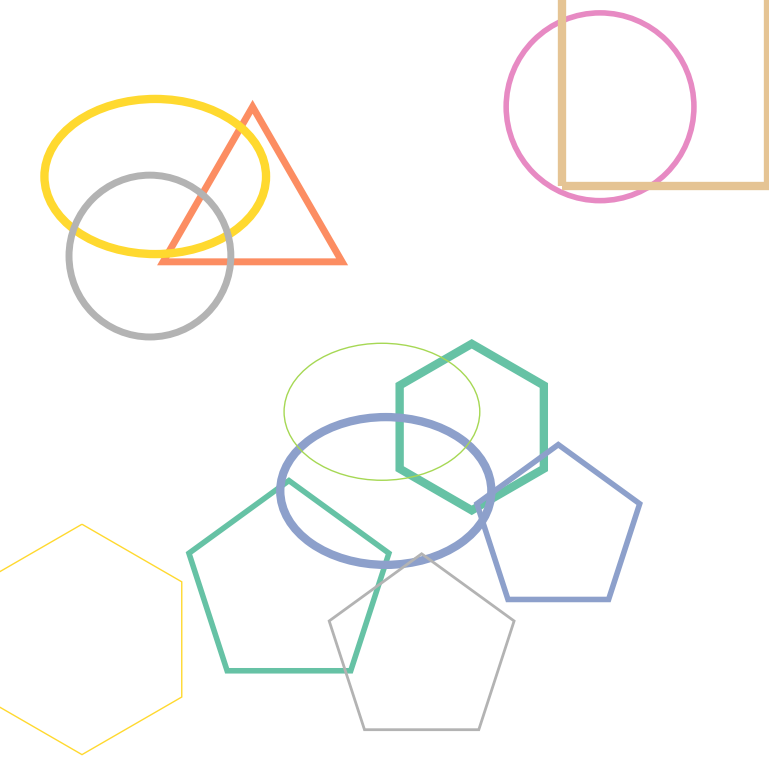[{"shape": "pentagon", "thickness": 2, "radius": 0.68, "center": [0.375, 0.239]}, {"shape": "hexagon", "thickness": 3, "radius": 0.54, "center": [0.613, 0.445]}, {"shape": "triangle", "thickness": 2.5, "radius": 0.67, "center": [0.328, 0.727]}, {"shape": "oval", "thickness": 3, "radius": 0.69, "center": [0.501, 0.362]}, {"shape": "pentagon", "thickness": 2, "radius": 0.56, "center": [0.725, 0.311]}, {"shape": "circle", "thickness": 2, "radius": 0.61, "center": [0.779, 0.861]}, {"shape": "oval", "thickness": 0.5, "radius": 0.64, "center": [0.496, 0.465]}, {"shape": "oval", "thickness": 3, "radius": 0.72, "center": [0.202, 0.771]}, {"shape": "hexagon", "thickness": 0.5, "radius": 0.75, "center": [0.106, 0.17]}, {"shape": "square", "thickness": 3, "radius": 0.67, "center": [0.864, 0.892]}, {"shape": "circle", "thickness": 2.5, "radius": 0.53, "center": [0.195, 0.667]}, {"shape": "pentagon", "thickness": 1, "radius": 0.63, "center": [0.548, 0.155]}]